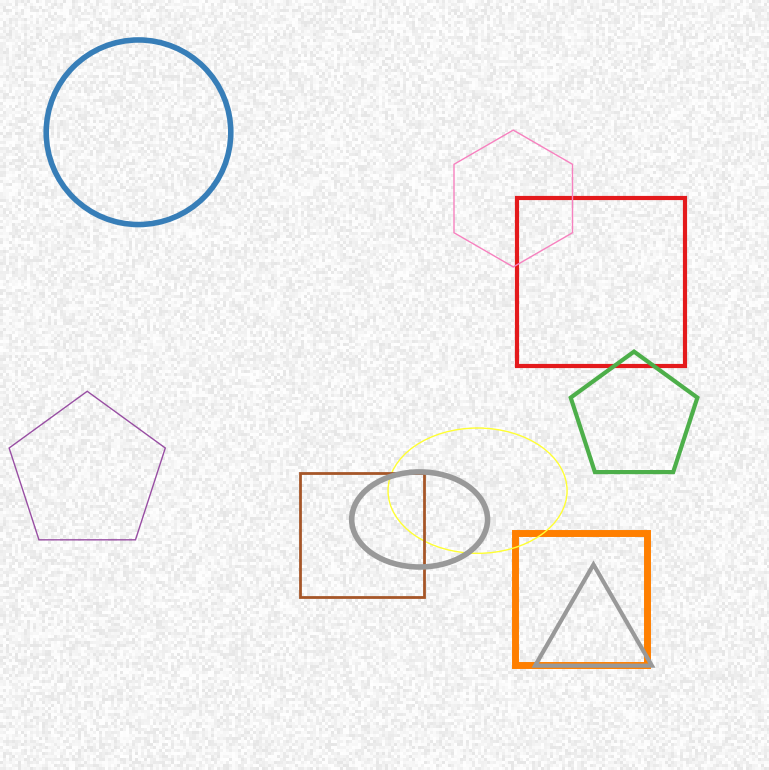[{"shape": "square", "thickness": 1.5, "radius": 0.55, "center": [0.781, 0.633]}, {"shape": "circle", "thickness": 2, "radius": 0.6, "center": [0.18, 0.828]}, {"shape": "pentagon", "thickness": 1.5, "radius": 0.43, "center": [0.823, 0.457]}, {"shape": "pentagon", "thickness": 0.5, "radius": 0.53, "center": [0.113, 0.385]}, {"shape": "square", "thickness": 2.5, "radius": 0.43, "center": [0.754, 0.222]}, {"shape": "oval", "thickness": 0.5, "radius": 0.58, "center": [0.62, 0.363]}, {"shape": "square", "thickness": 1, "radius": 0.4, "center": [0.471, 0.305]}, {"shape": "hexagon", "thickness": 0.5, "radius": 0.44, "center": [0.667, 0.742]}, {"shape": "oval", "thickness": 2, "radius": 0.44, "center": [0.545, 0.325]}, {"shape": "triangle", "thickness": 1.5, "radius": 0.44, "center": [0.771, 0.179]}]